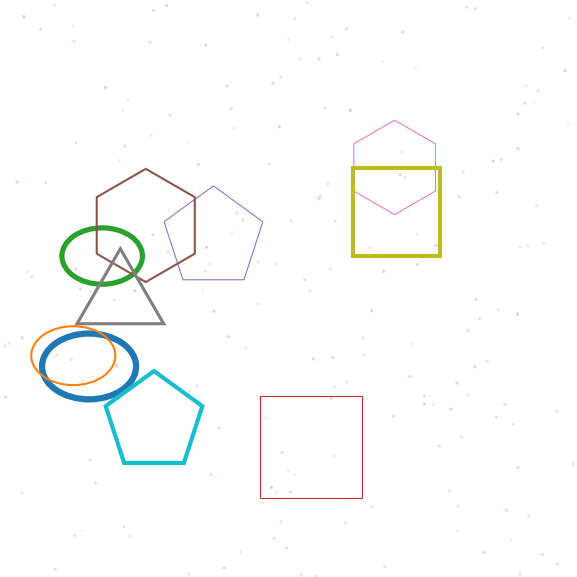[{"shape": "oval", "thickness": 3, "radius": 0.41, "center": [0.154, 0.365]}, {"shape": "oval", "thickness": 1, "radius": 0.36, "center": [0.127, 0.383]}, {"shape": "oval", "thickness": 2.5, "radius": 0.35, "center": [0.177, 0.556]}, {"shape": "square", "thickness": 0.5, "radius": 0.44, "center": [0.539, 0.226]}, {"shape": "pentagon", "thickness": 0.5, "radius": 0.45, "center": [0.37, 0.587]}, {"shape": "hexagon", "thickness": 1, "radius": 0.49, "center": [0.252, 0.609]}, {"shape": "hexagon", "thickness": 0.5, "radius": 0.41, "center": [0.683, 0.709]}, {"shape": "triangle", "thickness": 1.5, "radius": 0.43, "center": [0.208, 0.482]}, {"shape": "square", "thickness": 2, "radius": 0.38, "center": [0.687, 0.632]}, {"shape": "pentagon", "thickness": 2, "radius": 0.44, "center": [0.267, 0.269]}]